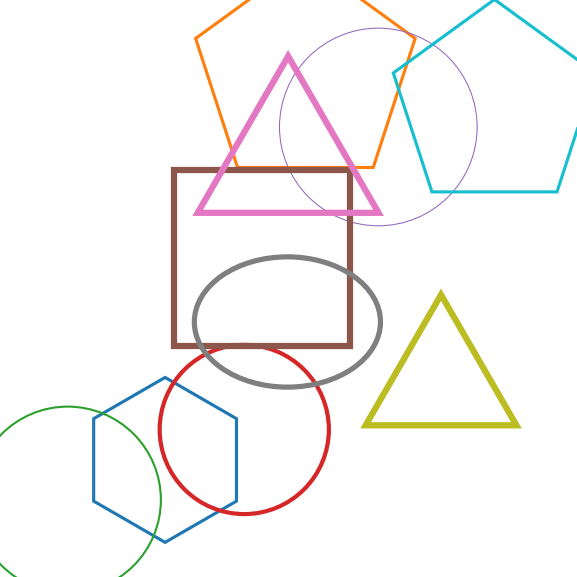[{"shape": "hexagon", "thickness": 1.5, "radius": 0.71, "center": [0.286, 0.203]}, {"shape": "pentagon", "thickness": 1.5, "radius": 1.0, "center": [0.529, 0.871]}, {"shape": "circle", "thickness": 1, "radius": 0.81, "center": [0.117, 0.134]}, {"shape": "circle", "thickness": 2, "radius": 0.73, "center": [0.423, 0.255]}, {"shape": "circle", "thickness": 0.5, "radius": 0.86, "center": [0.655, 0.779]}, {"shape": "square", "thickness": 3, "radius": 0.76, "center": [0.453, 0.552]}, {"shape": "triangle", "thickness": 3, "radius": 0.9, "center": [0.499, 0.721]}, {"shape": "oval", "thickness": 2.5, "radius": 0.81, "center": [0.498, 0.442]}, {"shape": "triangle", "thickness": 3, "radius": 0.75, "center": [0.764, 0.338]}, {"shape": "pentagon", "thickness": 1.5, "radius": 0.92, "center": [0.856, 0.816]}]